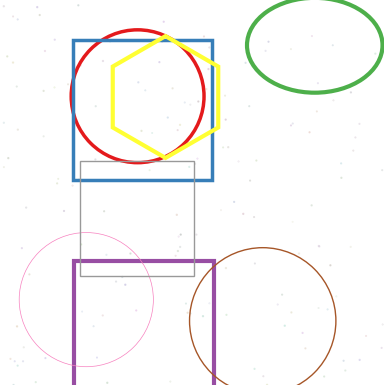[{"shape": "circle", "thickness": 2.5, "radius": 0.86, "center": [0.357, 0.75]}, {"shape": "square", "thickness": 2.5, "radius": 0.9, "center": [0.369, 0.714]}, {"shape": "oval", "thickness": 3, "radius": 0.88, "center": [0.818, 0.882]}, {"shape": "square", "thickness": 3, "radius": 0.91, "center": [0.373, 0.139]}, {"shape": "hexagon", "thickness": 3, "radius": 0.79, "center": [0.43, 0.748]}, {"shape": "circle", "thickness": 1, "radius": 0.95, "center": [0.682, 0.167]}, {"shape": "circle", "thickness": 0.5, "radius": 0.87, "center": [0.224, 0.222]}, {"shape": "square", "thickness": 1, "radius": 0.74, "center": [0.357, 0.432]}]